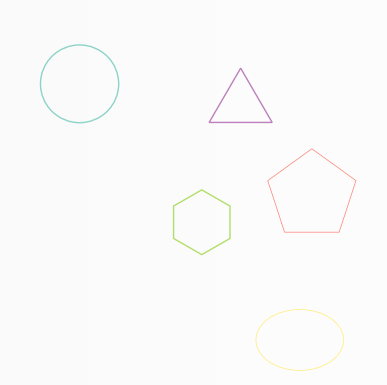[{"shape": "circle", "thickness": 1, "radius": 0.5, "center": [0.205, 0.782]}, {"shape": "pentagon", "thickness": 0.5, "radius": 0.6, "center": [0.805, 0.494]}, {"shape": "hexagon", "thickness": 1, "radius": 0.42, "center": [0.521, 0.423]}, {"shape": "triangle", "thickness": 1, "radius": 0.47, "center": [0.621, 0.729]}, {"shape": "oval", "thickness": 0.5, "radius": 0.57, "center": [0.774, 0.117]}]